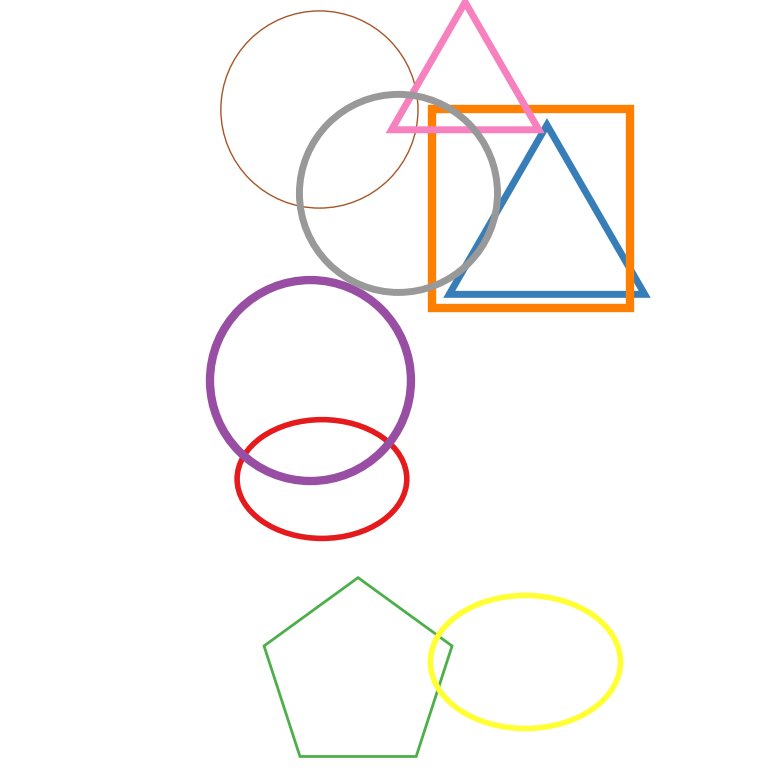[{"shape": "oval", "thickness": 2, "radius": 0.55, "center": [0.418, 0.378]}, {"shape": "triangle", "thickness": 2.5, "radius": 0.73, "center": [0.71, 0.691]}, {"shape": "pentagon", "thickness": 1, "radius": 0.64, "center": [0.465, 0.121]}, {"shape": "circle", "thickness": 3, "radius": 0.65, "center": [0.403, 0.506]}, {"shape": "square", "thickness": 3, "radius": 0.64, "center": [0.689, 0.729]}, {"shape": "oval", "thickness": 2, "radius": 0.62, "center": [0.682, 0.14]}, {"shape": "circle", "thickness": 0.5, "radius": 0.64, "center": [0.415, 0.858]}, {"shape": "triangle", "thickness": 2.5, "radius": 0.55, "center": [0.604, 0.887]}, {"shape": "circle", "thickness": 2.5, "radius": 0.64, "center": [0.517, 0.749]}]